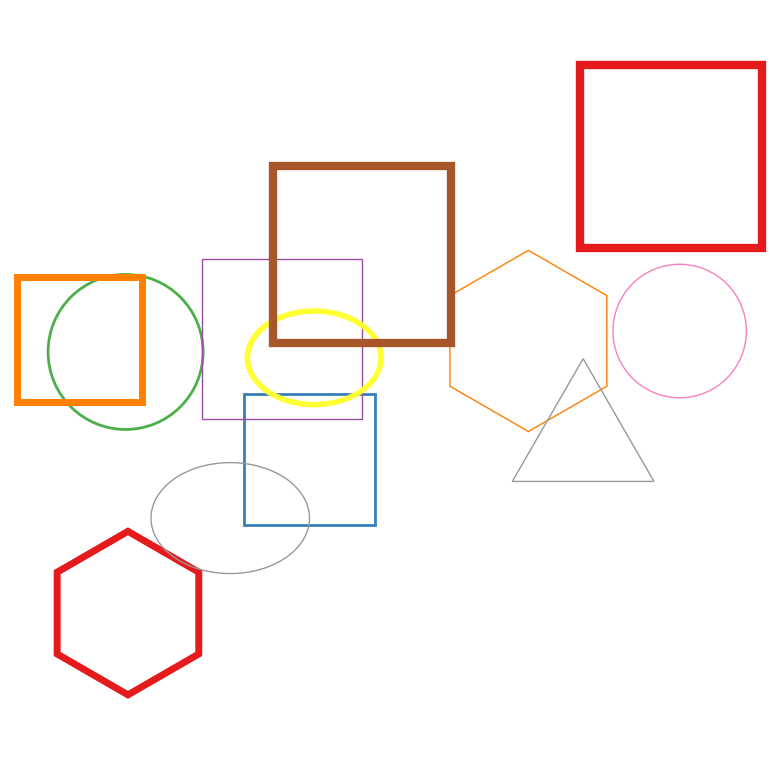[{"shape": "hexagon", "thickness": 2.5, "radius": 0.53, "center": [0.166, 0.204]}, {"shape": "square", "thickness": 3, "radius": 0.59, "center": [0.871, 0.797]}, {"shape": "square", "thickness": 1, "radius": 0.42, "center": [0.402, 0.404]}, {"shape": "circle", "thickness": 1, "radius": 0.5, "center": [0.163, 0.543]}, {"shape": "square", "thickness": 0.5, "radius": 0.52, "center": [0.366, 0.56]}, {"shape": "square", "thickness": 2.5, "radius": 0.41, "center": [0.103, 0.559]}, {"shape": "hexagon", "thickness": 0.5, "radius": 0.59, "center": [0.686, 0.557]}, {"shape": "oval", "thickness": 2, "radius": 0.43, "center": [0.408, 0.535]}, {"shape": "square", "thickness": 3, "radius": 0.58, "center": [0.47, 0.669]}, {"shape": "circle", "thickness": 0.5, "radius": 0.43, "center": [0.883, 0.57]}, {"shape": "triangle", "thickness": 0.5, "radius": 0.53, "center": [0.757, 0.428]}, {"shape": "oval", "thickness": 0.5, "radius": 0.51, "center": [0.299, 0.327]}]